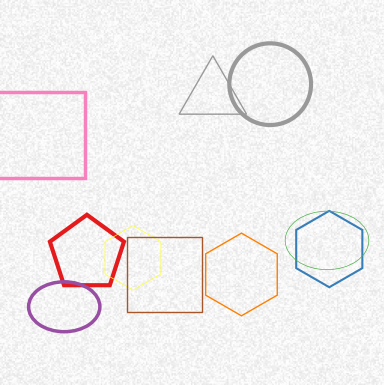[{"shape": "pentagon", "thickness": 3, "radius": 0.51, "center": [0.226, 0.341]}, {"shape": "hexagon", "thickness": 1.5, "radius": 0.5, "center": [0.855, 0.353]}, {"shape": "oval", "thickness": 0.5, "radius": 0.54, "center": [0.849, 0.375]}, {"shape": "oval", "thickness": 2.5, "radius": 0.46, "center": [0.167, 0.203]}, {"shape": "hexagon", "thickness": 1, "radius": 0.54, "center": [0.627, 0.287]}, {"shape": "hexagon", "thickness": 0.5, "radius": 0.42, "center": [0.345, 0.33]}, {"shape": "square", "thickness": 1, "radius": 0.49, "center": [0.426, 0.288]}, {"shape": "square", "thickness": 2.5, "radius": 0.56, "center": [0.109, 0.65]}, {"shape": "triangle", "thickness": 1, "radius": 0.51, "center": [0.553, 0.754]}, {"shape": "circle", "thickness": 3, "radius": 0.53, "center": [0.702, 0.781]}]